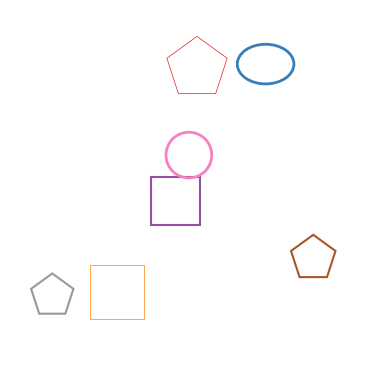[{"shape": "pentagon", "thickness": 0.5, "radius": 0.41, "center": [0.512, 0.823]}, {"shape": "oval", "thickness": 2, "radius": 0.37, "center": [0.69, 0.834]}, {"shape": "square", "thickness": 1.5, "radius": 0.32, "center": [0.456, 0.478]}, {"shape": "square", "thickness": 0.5, "radius": 0.35, "center": [0.303, 0.242]}, {"shape": "pentagon", "thickness": 1.5, "radius": 0.3, "center": [0.814, 0.329]}, {"shape": "circle", "thickness": 2, "radius": 0.3, "center": [0.491, 0.597]}, {"shape": "pentagon", "thickness": 1.5, "radius": 0.29, "center": [0.136, 0.232]}]